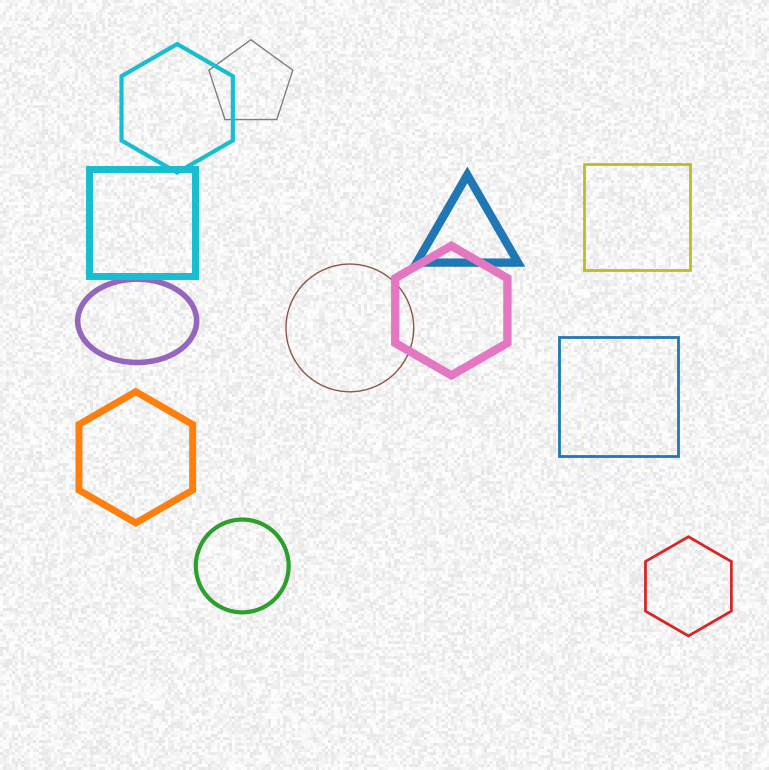[{"shape": "square", "thickness": 1, "radius": 0.39, "center": [0.803, 0.485]}, {"shape": "triangle", "thickness": 3, "radius": 0.38, "center": [0.607, 0.697]}, {"shape": "hexagon", "thickness": 2.5, "radius": 0.43, "center": [0.176, 0.406]}, {"shape": "circle", "thickness": 1.5, "radius": 0.3, "center": [0.315, 0.265]}, {"shape": "hexagon", "thickness": 1, "radius": 0.32, "center": [0.894, 0.239]}, {"shape": "oval", "thickness": 2, "radius": 0.39, "center": [0.178, 0.583]}, {"shape": "circle", "thickness": 0.5, "radius": 0.41, "center": [0.454, 0.574]}, {"shape": "hexagon", "thickness": 3, "radius": 0.42, "center": [0.586, 0.597]}, {"shape": "pentagon", "thickness": 0.5, "radius": 0.29, "center": [0.326, 0.891]}, {"shape": "square", "thickness": 1, "radius": 0.35, "center": [0.827, 0.718]}, {"shape": "square", "thickness": 2.5, "radius": 0.35, "center": [0.184, 0.711]}, {"shape": "hexagon", "thickness": 1.5, "radius": 0.42, "center": [0.23, 0.859]}]